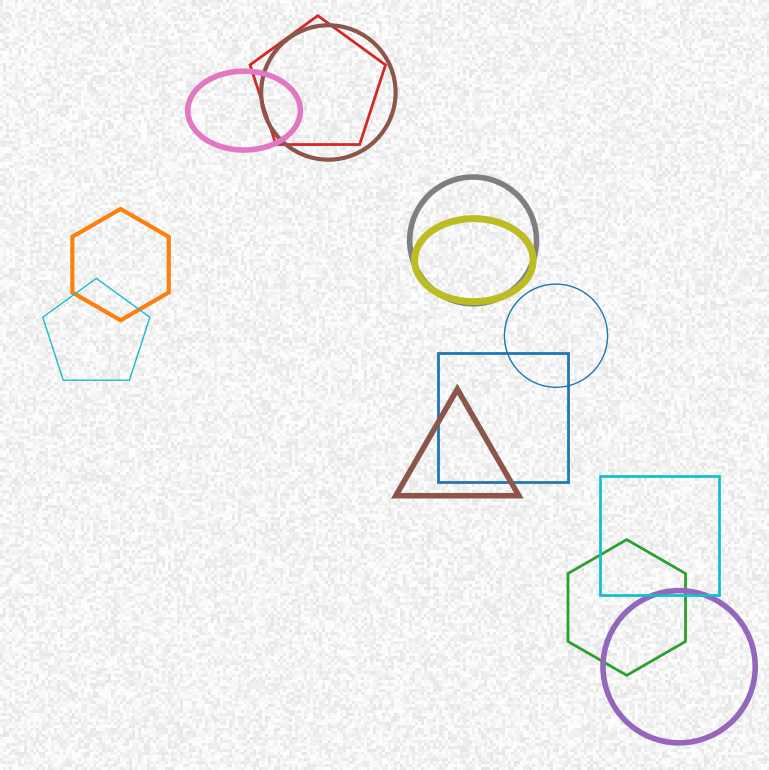[{"shape": "circle", "thickness": 0.5, "radius": 0.33, "center": [0.722, 0.564]}, {"shape": "square", "thickness": 1, "radius": 0.42, "center": [0.653, 0.458]}, {"shape": "hexagon", "thickness": 1.5, "radius": 0.36, "center": [0.157, 0.656]}, {"shape": "hexagon", "thickness": 1, "radius": 0.44, "center": [0.814, 0.211]}, {"shape": "pentagon", "thickness": 1, "radius": 0.46, "center": [0.413, 0.887]}, {"shape": "circle", "thickness": 2, "radius": 0.49, "center": [0.882, 0.134]}, {"shape": "circle", "thickness": 1.5, "radius": 0.44, "center": [0.426, 0.88]}, {"shape": "triangle", "thickness": 2, "radius": 0.46, "center": [0.594, 0.402]}, {"shape": "oval", "thickness": 2, "radius": 0.37, "center": [0.317, 0.856]}, {"shape": "circle", "thickness": 2, "radius": 0.41, "center": [0.614, 0.688]}, {"shape": "oval", "thickness": 2.5, "radius": 0.38, "center": [0.615, 0.662]}, {"shape": "square", "thickness": 1, "radius": 0.39, "center": [0.857, 0.304]}, {"shape": "pentagon", "thickness": 0.5, "radius": 0.37, "center": [0.125, 0.565]}]